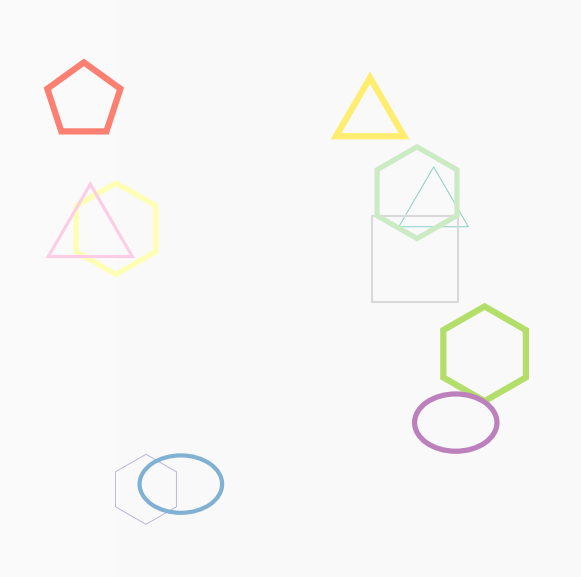[{"shape": "triangle", "thickness": 0.5, "radius": 0.35, "center": [0.746, 0.641]}, {"shape": "hexagon", "thickness": 2.5, "radius": 0.4, "center": [0.2, 0.603]}, {"shape": "hexagon", "thickness": 0.5, "radius": 0.3, "center": [0.251, 0.152]}, {"shape": "pentagon", "thickness": 3, "radius": 0.33, "center": [0.144, 0.825]}, {"shape": "oval", "thickness": 2, "radius": 0.35, "center": [0.311, 0.161]}, {"shape": "hexagon", "thickness": 3, "radius": 0.41, "center": [0.834, 0.387]}, {"shape": "triangle", "thickness": 1.5, "radius": 0.42, "center": [0.155, 0.597]}, {"shape": "square", "thickness": 1, "radius": 0.37, "center": [0.714, 0.551]}, {"shape": "oval", "thickness": 2.5, "radius": 0.35, "center": [0.784, 0.267]}, {"shape": "hexagon", "thickness": 2.5, "radius": 0.4, "center": [0.717, 0.665]}, {"shape": "triangle", "thickness": 3, "radius": 0.34, "center": [0.637, 0.797]}]